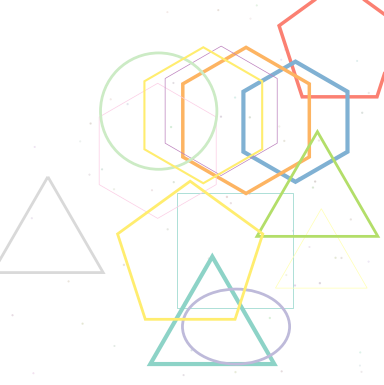[{"shape": "triangle", "thickness": 3, "radius": 0.93, "center": [0.551, 0.147]}, {"shape": "square", "thickness": 0.5, "radius": 0.75, "center": [0.61, 0.349]}, {"shape": "triangle", "thickness": 0.5, "radius": 0.69, "center": [0.835, 0.32]}, {"shape": "oval", "thickness": 2, "radius": 0.7, "center": [0.613, 0.152]}, {"shape": "pentagon", "thickness": 2.5, "radius": 0.83, "center": [0.882, 0.882]}, {"shape": "hexagon", "thickness": 3, "radius": 0.78, "center": [0.767, 0.684]}, {"shape": "hexagon", "thickness": 2.5, "radius": 0.95, "center": [0.639, 0.687]}, {"shape": "triangle", "thickness": 2, "radius": 0.91, "center": [0.824, 0.477]}, {"shape": "hexagon", "thickness": 0.5, "radius": 0.88, "center": [0.41, 0.608]}, {"shape": "triangle", "thickness": 2, "radius": 0.83, "center": [0.124, 0.375]}, {"shape": "hexagon", "thickness": 0.5, "radius": 0.84, "center": [0.574, 0.712]}, {"shape": "circle", "thickness": 2, "radius": 0.76, "center": [0.412, 0.711]}, {"shape": "hexagon", "thickness": 1.5, "radius": 0.88, "center": [0.528, 0.701]}, {"shape": "pentagon", "thickness": 2, "radius": 0.99, "center": [0.494, 0.331]}]